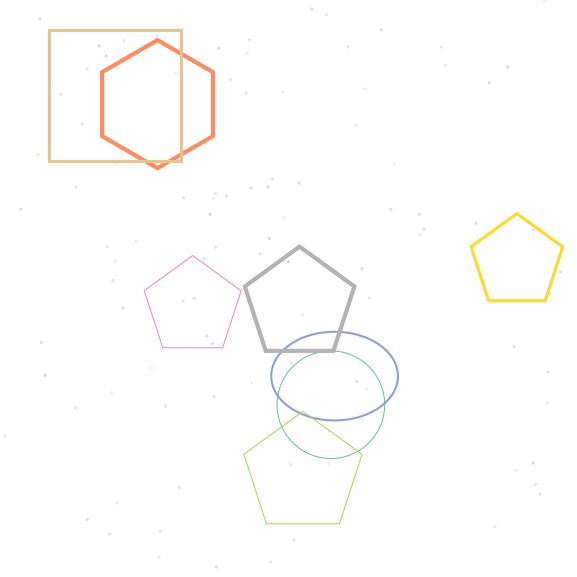[{"shape": "circle", "thickness": 0.5, "radius": 0.47, "center": [0.573, 0.298]}, {"shape": "hexagon", "thickness": 2, "radius": 0.55, "center": [0.273, 0.819]}, {"shape": "oval", "thickness": 1, "radius": 0.55, "center": [0.579, 0.348]}, {"shape": "pentagon", "thickness": 0.5, "radius": 0.44, "center": [0.334, 0.468]}, {"shape": "pentagon", "thickness": 0.5, "radius": 0.54, "center": [0.525, 0.179]}, {"shape": "pentagon", "thickness": 1.5, "radius": 0.42, "center": [0.895, 0.546]}, {"shape": "square", "thickness": 1.5, "radius": 0.57, "center": [0.199, 0.833]}, {"shape": "pentagon", "thickness": 2, "radius": 0.5, "center": [0.519, 0.472]}]